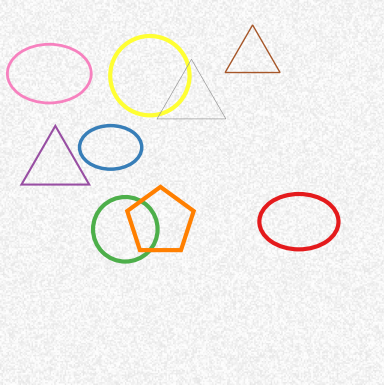[{"shape": "oval", "thickness": 3, "radius": 0.51, "center": [0.776, 0.424]}, {"shape": "oval", "thickness": 2.5, "radius": 0.4, "center": [0.287, 0.617]}, {"shape": "circle", "thickness": 3, "radius": 0.42, "center": [0.325, 0.404]}, {"shape": "triangle", "thickness": 1.5, "radius": 0.51, "center": [0.144, 0.571]}, {"shape": "pentagon", "thickness": 3, "radius": 0.45, "center": [0.417, 0.424]}, {"shape": "circle", "thickness": 3, "radius": 0.52, "center": [0.389, 0.803]}, {"shape": "triangle", "thickness": 1, "radius": 0.41, "center": [0.656, 0.853]}, {"shape": "oval", "thickness": 2, "radius": 0.54, "center": [0.128, 0.809]}, {"shape": "triangle", "thickness": 0.5, "radius": 0.52, "center": [0.497, 0.743]}]